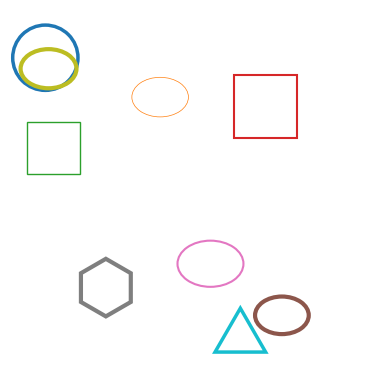[{"shape": "circle", "thickness": 2.5, "radius": 0.42, "center": [0.118, 0.85]}, {"shape": "oval", "thickness": 0.5, "radius": 0.37, "center": [0.416, 0.748]}, {"shape": "square", "thickness": 1, "radius": 0.34, "center": [0.139, 0.615]}, {"shape": "square", "thickness": 1.5, "radius": 0.41, "center": [0.689, 0.723]}, {"shape": "oval", "thickness": 3, "radius": 0.35, "center": [0.732, 0.181]}, {"shape": "oval", "thickness": 1.5, "radius": 0.43, "center": [0.547, 0.315]}, {"shape": "hexagon", "thickness": 3, "radius": 0.37, "center": [0.275, 0.253]}, {"shape": "oval", "thickness": 3, "radius": 0.36, "center": [0.126, 0.822]}, {"shape": "triangle", "thickness": 2.5, "radius": 0.38, "center": [0.624, 0.123]}]